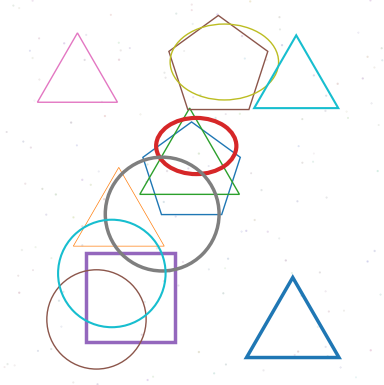[{"shape": "pentagon", "thickness": 1, "radius": 0.67, "center": [0.498, 0.55]}, {"shape": "triangle", "thickness": 2.5, "radius": 0.69, "center": [0.76, 0.141]}, {"shape": "triangle", "thickness": 0.5, "radius": 0.68, "center": [0.308, 0.429]}, {"shape": "triangle", "thickness": 1, "radius": 0.75, "center": [0.493, 0.57]}, {"shape": "oval", "thickness": 3, "radius": 0.52, "center": [0.51, 0.621]}, {"shape": "square", "thickness": 2.5, "radius": 0.58, "center": [0.339, 0.228]}, {"shape": "circle", "thickness": 1, "radius": 0.64, "center": [0.251, 0.17]}, {"shape": "pentagon", "thickness": 1, "radius": 0.68, "center": [0.567, 0.825]}, {"shape": "triangle", "thickness": 1, "radius": 0.6, "center": [0.201, 0.794]}, {"shape": "circle", "thickness": 2.5, "radius": 0.74, "center": [0.421, 0.444]}, {"shape": "oval", "thickness": 1, "radius": 0.7, "center": [0.583, 0.839]}, {"shape": "triangle", "thickness": 1.5, "radius": 0.63, "center": [0.769, 0.782]}, {"shape": "circle", "thickness": 1.5, "radius": 0.7, "center": [0.29, 0.29]}]